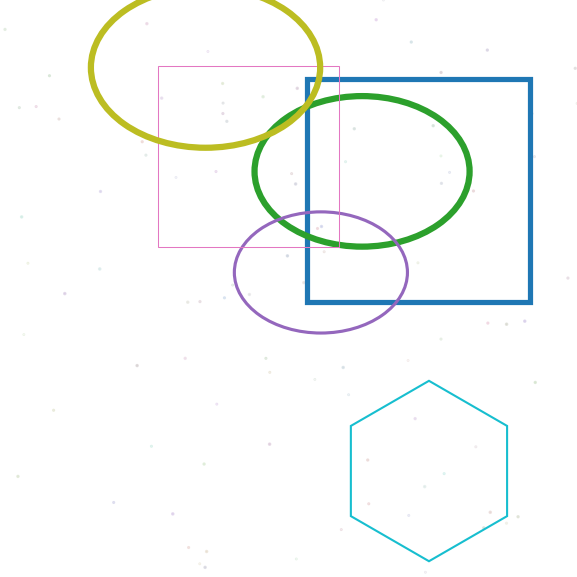[{"shape": "square", "thickness": 2.5, "radius": 0.97, "center": [0.724, 0.669]}, {"shape": "oval", "thickness": 3, "radius": 0.93, "center": [0.627, 0.702]}, {"shape": "oval", "thickness": 1.5, "radius": 0.75, "center": [0.556, 0.527]}, {"shape": "square", "thickness": 0.5, "radius": 0.78, "center": [0.43, 0.728]}, {"shape": "oval", "thickness": 3, "radius": 0.99, "center": [0.356, 0.882]}, {"shape": "hexagon", "thickness": 1, "radius": 0.78, "center": [0.743, 0.184]}]